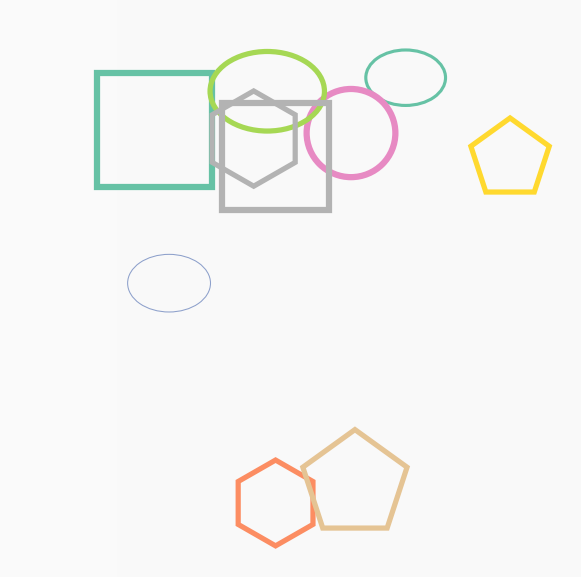[{"shape": "oval", "thickness": 1.5, "radius": 0.34, "center": [0.698, 0.865]}, {"shape": "square", "thickness": 3, "radius": 0.5, "center": [0.265, 0.774]}, {"shape": "hexagon", "thickness": 2.5, "radius": 0.37, "center": [0.474, 0.128]}, {"shape": "oval", "thickness": 0.5, "radius": 0.36, "center": [0.291, 0.509]}, {"shape": "circle", "thickness": 3, "radius": 0.38, "center": [0.604, 0.769]}, {"shape": "oval", "thickness": 2.5, "radius": 0.49, "center": [0.46, 0.841]}, {"shape": "pentagon", "thickness": 2.5, "radius": 0.35, "center": [0.878, 0.724]}, {"shape": "pentagon", "thickness": 2.5, "radius": 0.47, "center": [0.611, 0.161]}, {"shape": "square", "thickness": 3, "radius": 0.46, "center": [0.473, 0.728]}, {"shape": "hexagon", "thickness": 2.5, "radius": 0.41, "center": [0.436, 0.759]}]